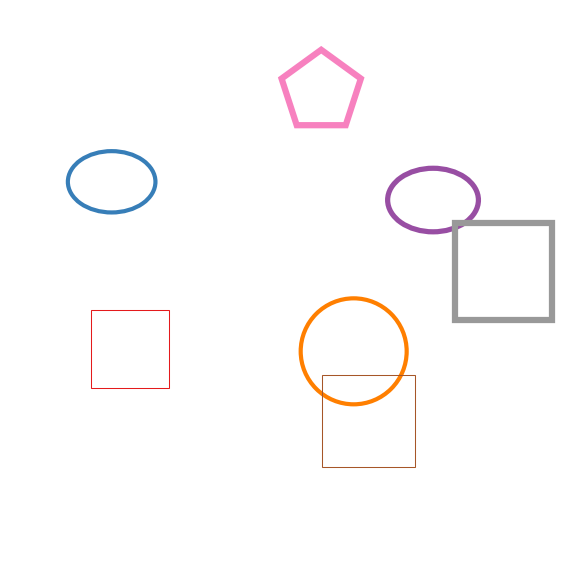[{"shape": "square", "thickness": 0.5, "radius": 0.34, "center": [0.225, 0.395]}, {"shape": "oval", "thickness": 2, "radius": 0.38, "center": [0.193, 0.684]}, {"shape": "oval", "thickness": 2.5, "radius": 0.39, "center": [0.75, 0.653]}, {"shape": "circle", "thickness": 2, "radius": 0.46, "center": [0.612, 0.391]}, {"shape": "square", "thickness": 0.5, "radius": 0.4, "center": [0.638, 0.27]}, {"shape": "pentagon", "thickness": 3, "radius": 0.36, "center": [0.556, 0.841]}, {"shape": "square", "thickness": 3, "radius": 0.42, "center": [0.872, 0.529]}]